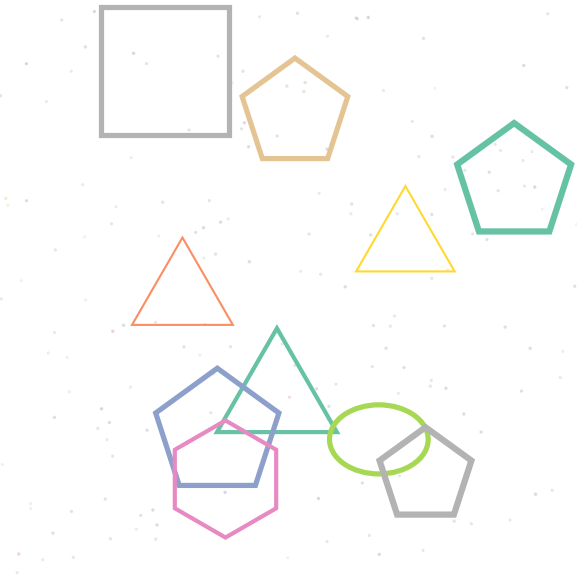[{"shape": "triangle", "thickness": 2, "radius": 0.6, "center": [0.48, 0.311]}, {"shape": "pentagon", "thickness": 3, "radius": 0.52, "center": [0.89, 0.682]}, {"shape": "triangle", "thickness": 1, "radius": 0.5, "center": [0.316, 0.487]}, {"shape": "pentagon", "thickness": 2.5, "radius": 0.56, "center": [0.376, 0.249]}, {"shape": "hexagon", "thickness": 2, "radius": 0.51, "center": [0.39, 0.17]}, {"shape": "oval", "thickness": 2.5, "radius": 0.43, "center": [0.656, 0.238]}, {"shape": "triangle", "thickness": 1, "radius": 0.49, "center": [0.702, 0.578]}, {"shape": "pentagon", "thickness": 2.5, "radius": 0.48, "center": [0.511, 0.802]}, {"shape": "square", "thickness": 2.5, "radius": 0.55, "center": [0.286, 0.877]}, {"shape": "pentagon", "thickness": 3, "radius": 0.42, "center": [0.737, 0.176]}]